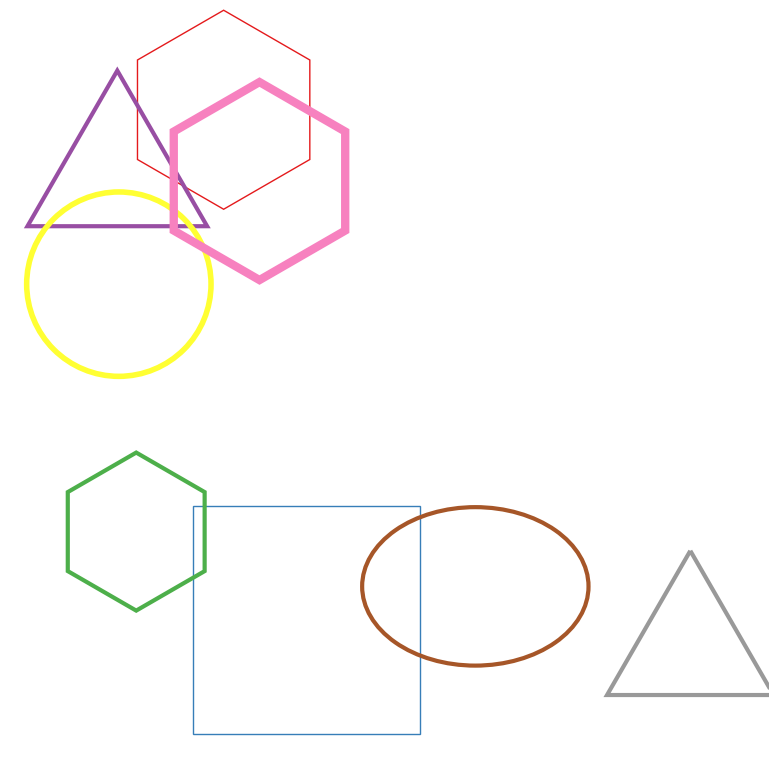[{"shape": "hexagon", "thickness": 0.5, "radius": 0.65, "center": [0.29, 0.857]}, {"shape": "square", "thickness": 0.5, "radius": 0.74, "center": [0.398, 0.195]}, {"shape": "hexagon", "thickness": 1.5, "radius": 0.51, "center": [0.177, 0.31]}, {"shape": "triangle", "thickness": 1.5, "radius": 0.67, "center": [0.152, 0.774]}, {"shape": "circle", "thickness": 2, "radius": 0.6, "center": [0.154, 0.631]}, {"shape": "oval", "thickness": 1.5, "radius": 0.73, "center": [0.617, 0.238]}, {"shape": "hexagon", "thickness": 3, "radius": 0.64, "center": [0.337, 0.765]}, {"shape": "triangle", "thickness": 1.5, "radius": 0.62, "center": [0.897, 0.16]}]